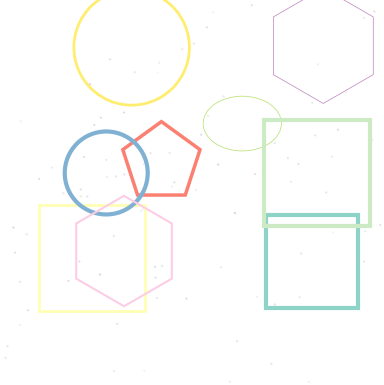[{"shape": "square", "thickness": 3, "radius": 0.6, "center": [0.81, 0.321]}, {"shape": "square", "thickness": 2, "radius": 0.69, "center": [0.239, 0.33]}, {"shape": "pentagon", "thickness": 2.5, "radius": 0.53, "center": [0.419, 0.579]}, {"shape": "circle", "thickness": 3, "radius": 0.54, "center": [0.276, 0.551]}, {"shape": "oval", "thickness": 0.5, "radius": 0.51, "center": [0.629, 0.679]}, {"shape": "hexagon", "thickness": 1.5, "radius": 0.72, "center": [0.322, 0.348]}, {"shape": "hexagon", "thickness": 0.5, "radius": 0.75, "center": [0.84, 0.881]}, {"shape": "square", "thickness": 3, "radius": 0.69, "center": [0.822, 0.55]}, {"shape": "circle", "thickness": 2, "radius": 0.75, "center": [0.342, 0.877]}]